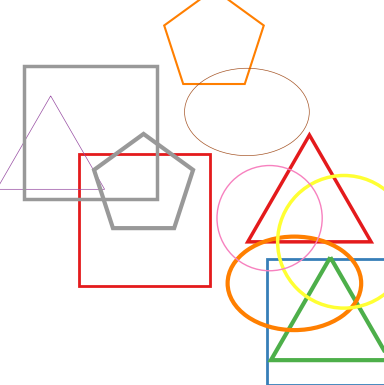[{"shape": "triangle", "thickness": 2.5, "radius": 0.93, "center": [0.804, 0.464]}, {"shape": "square", "thickness": 2, "radius": 0.85, "center": [0.375, 0.429]}, {"shape": "square", "thickness": 2, "radius": 0.82, "center": [0.856, 0.163]}, {"shape": "triangle", "thickness": 3, "radius": 0.89, "center": [0.858, 0.154]}, {"shape": "triangle", "thickness": 0.5, "radius": 0.81, "center": [0.132, 0.589]}, {"shape": "oval", "thickness": 3, "radius": 0.87, "center": [0.765, 0.264]}, {"shape": "pentagon", "thickness": 1.5, "radius": 0.68, "center": [0.556, 0.892]}, {"shape": "circle", "thickness": 2.5, "radius": 0.86, "center": [0.893, 0.372]}, {"shape": "oval", "thickness": 0.5, "radius": 0.81, "center": [0.641, 0.709]}, {"shape": "circle", "thickness": 1, "radius": 0.68, "center": [0.7, 0.433]}, {"shape": "square", "thickness": 2.5, "radius": 0.86, "center": [0.235, 0.656]}, {"shape": "pentagon", "thickness": 3, "radius": 0.68, "center": [0.373, 0.517]}]